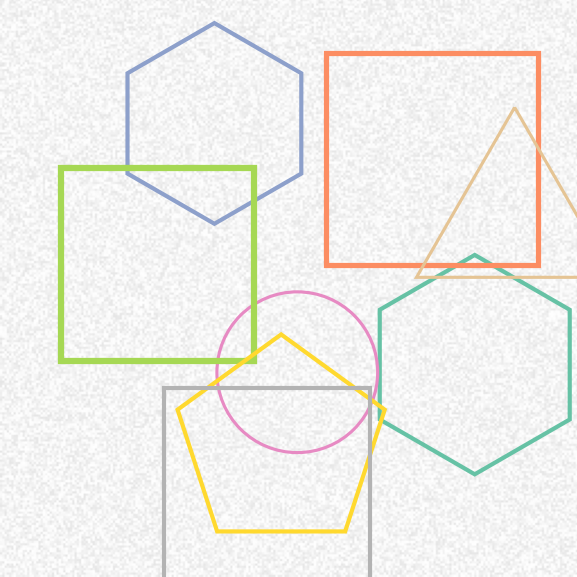[{"shape": "hexagon", "thickness": 2, "radius": 0.95, "center": [0.822, 0.368]}, {"shape": "square", "thickness": 2.5, "radius": 0.92, "center": [0.748, 0.723]}, {"shape": "hexagon", "thickness": 2, "radius": 0.87, "center": [0.371, 0.785]}, {"shape": "circle", "thickness": 1.5, "radius": 0.7, "center": [0.515, 0.355]}, {"shape": "square", "thickness": 3, "radius": 0.84, "center": [0.272, 0.54]}, {"shape": "pentagon", "thickness": 2, "radius": 0.94, "center": [0.487, 0.231]}, {"shape": "triangle", "thickness": 1.5, "radius": 0.98, "center": [0.891, 0.617]}, {"shape": "square", "thickness": 2, "radius": 0.89, "center": [0.463, 0.149]}]